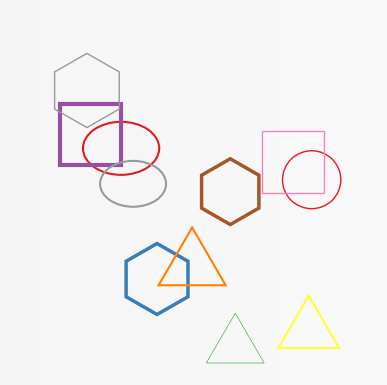[{"shape": "oval", "thickness": 1.5, "radius": 0.49, "center": [0.312, 0.615]}, {"shape": "circle", "thickness": 1, "radius": 0.38, "center": [0.804, 0.533]}, {"shape": "hexagon", "thickness": 2.5, "radius": 0.46, "center": [0.405, 0.275]}, {"shape": "triangle", "thickness": 0.5, "radius": 0.43, "center": [0.607, 0.1]}, {"shape": "square", "thickness": 3, "radius": 0.39, "center": [0.233, 0.651]}, {"shape": "triangle", "thickness": 1.5, "radius": 0.5, "center": [0.496, 0.309]}, {"shape": "triangle", "thickness": 1.5, "radius": 0.45, "center": [0.797, 0.142]}, {"shape": "hexagon", "thickness": 2.5, "radius": 0.43, "center": [0.594, 0.502]}, {"shape": "square", "thickness": 1, "radius": 0.4, "center": [0.756, 0.579]}, {"shape": "oval", "thickness": 1.5, "radius": 0.43, "center": [0.343, 0.523]}, {"shape": "hexagon", "thickness": 1, "radius": 0.48, "center": [0.224, 0.765]}]